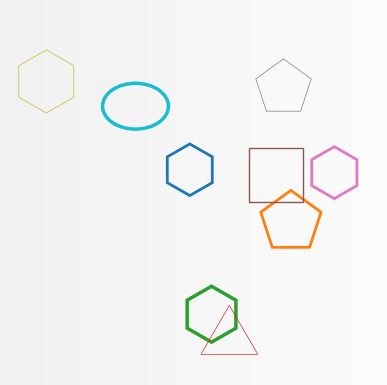[{"shape": "hexagon", "thickness": 2, "radius": 0.34, "center": [0.49, 0.559]}, {"shape": "pentagon", "thickness": 2, "radius": 0.41, "center": [0.751, 0.424]}, {"shape": "hexagon", "thickness": 2.5, "radius": 0.36, "center": [0.546, 0.184]}, {"shape": "triangle", "thickness": 0.5, "radius": 0.42, "center": [0.592, 0.122]}, {"shape": "square", "thickness": 1, "radius": 0.35, "center": [0.712, 0.545]}, {"shape": "hexagon", "thickness": 2, "radius": 0.34, "center": [0.863, 0.552]}, {"shape": "pentagon", "thickness": 0.5, "radius": 0.38, "center": [0.732, 0.772]}, {"shape": "hexagon", "thickness": 0.5, "radius": 0.41, "center": [0.119, 0.788]}, {"shape": "oval", "thickness": 2.5, "radius": 0.43, "center": [0.35, 0.724]}]